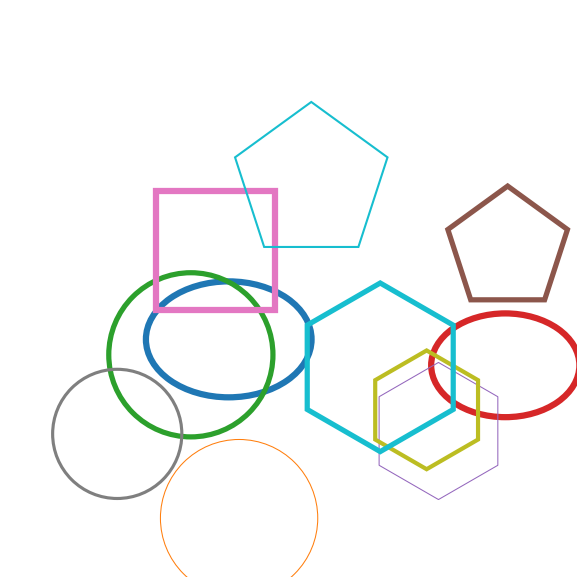[{"shape": "oval", "thickness": 3, "radius": 0.72, "center": [0.396, 0.412]}, {"shape": "circle", "thickness": 0.5, "radius": 0.68, "center": [0.414, 0.102]}, {"shape": "circle", "thickness": 2.5, "radius": 0.71, "center": [0.33, 0.385]}, {"shape": "oval", "thickness": 3, "radius": 0.64, "center": [0.875, 0.367]}, {"shape": "hexagon", "thickness": 0.5, "radius": 0.59, "center": [0.759, 0.253]}, {"shape": "pentagon", "thickness": 2.5, "radius": 0.54, "center": [0.879, 0.568]}, {"shape": "square", "thickness": 3, "radius": 0.52, "center": [0.374, 0.566]}, {"shape": "circle", "thickness": 1.5, "radius": 0.56, "center": [0.203, 0.248]}, {"shape": "hexagon", "thickness": 2, "radius": 0.51, "center": [0.739, 0.289]}, {"shape": "hexagon", "thickness": 2.5, "radius": 0.73, "center": [0.658, 0.363]}, {"shape": "pentagon", "thickness": 1, "radius": 0.69, "center": [0.539, 0.684]}]